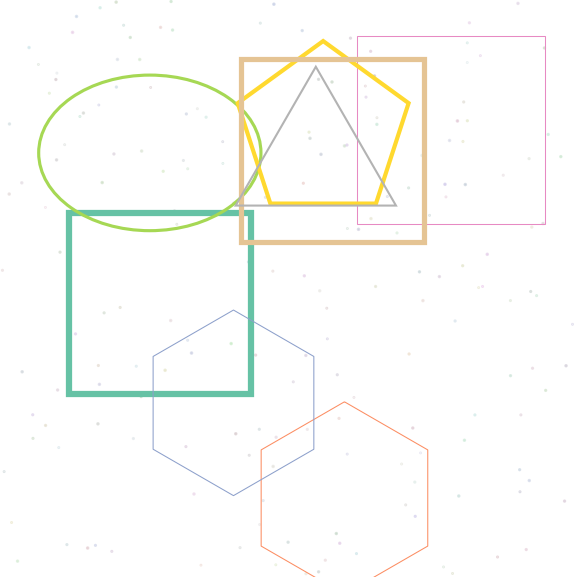[{"shape": "square", "thickness": 3, "radius": 0.79, "center": [0.277, 0.474]}, {"shape": "hexagon", "thickness": 0.5, "radius": 0.83, "center": [0.596, 0.137]}, {"shape": "hexagon", "thickness": 0.5, "radius": 0.8, "center": [0.404, 0.302]}, {"shape": "square", "thickness": 0.5, "radius": 0.81, "center": [0.781, 0.774]}, {"shape": "oval", "thickness": 1.5, "radius": 0.96, "center": [0.259, 0.734]}, {"shape": "pentagon", "thickness": 2, "radius": 0.78, "center": [0.56, 0.772]}, {"shape": "square", "thickness": 2.5, "radius": 0.79, "center": [0.576, 0.739]}, {"shape": "triangle", "thickness": 1, "radius": 0.8, "center": [0.547, 0.723]}]